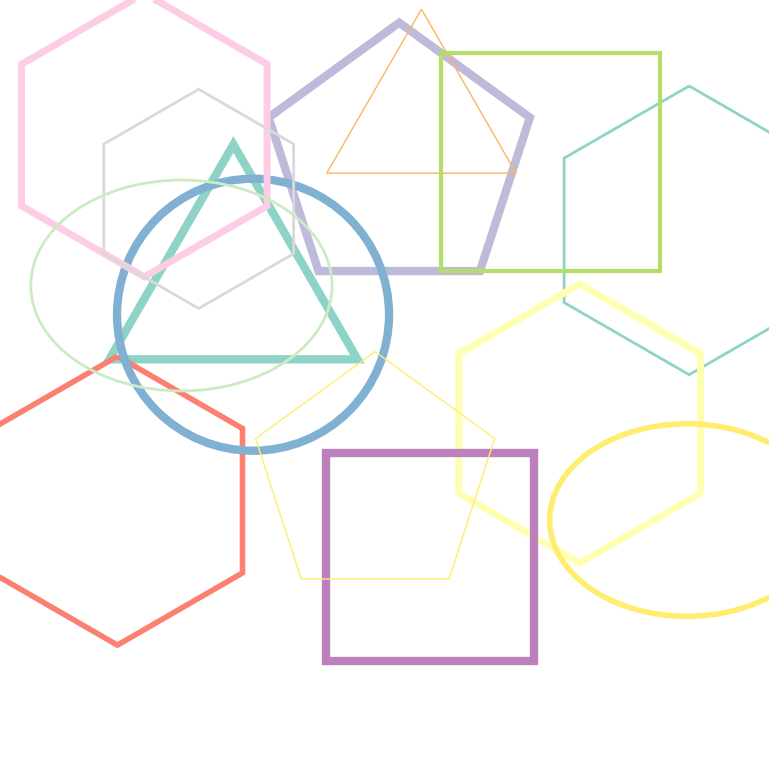[{"shape": "hexagon", "thickness": 1, "radius": 0.94, "center": [0.895, 0.701]}, {"shape": "triangle", "thickness": 3, "radius": 0.93, "center": [0.303, 0.626]}, {"shape": "hexagon", "thickness": 2.5, "radius": 0.91, "center": [0.753, 0.45]}, {"shape": "pentagon", "thickness": 3, "radius": 0.89, "center": [0.519, 0.792]}, {"shape": "hexagon", "thickness": 2, "radius": 0.94, "center": [0.152, 0.35]}, {"shape": "circle", "thickness": 3, "radius": 0.88, "center": [0.329, 0.591]}, {"shape": "triangle", "thickness": 0.5, "radius": 0.71, "center": [0.547, 0.846]}, {"shape": "square", "thickness": 1.5, "radius": 0.71, "center": [0.715, 0.79]}, {"shape": "hexagon", "thickness": 2.5, "radius": 0.92, "center": [0.187, 0.825]}, {"shape": "hexagon", "thickness": 1, "radius": 0.71, "center": [0.258, 0.742]}, {"shape": "square", "thickness": 3, "radius": 0.68, "center": [0.559, 0.276]}, {"shape": "oval", "thickness": 1, "radius": 0.98, "center": [0.236, 0.629]}, {"shape": "pentagon", "thickness": 0.5, "radius": 0.82, "center": [0.487, 0.38]}, {"shape": "oval", "thickness": 2, "radius": 0.89, "center": [0.892, 0.325]}]